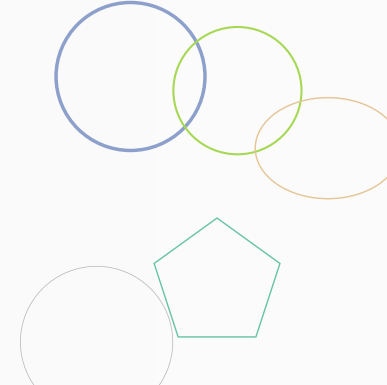[{"shape": "pentagon", "thickness": 1, "radius": 0.85, "center": [0.56, 0.263]}, {"shape": "circle", "thickness": 2.5, "radius": 0.96, "center": [0.337, 0.801]}, {"shape": "circle", "thickness": 1.5, "radius": 0.83, "center": [0.613, 0.765]}, {"shape": "oval", "thickness": 1, "radius": 0.94, "center": [0.846, 0.615]}, {"shape": "circle", "thickness": 0.5, "radius": 0.98, "center": [0.249, 0.112]}]